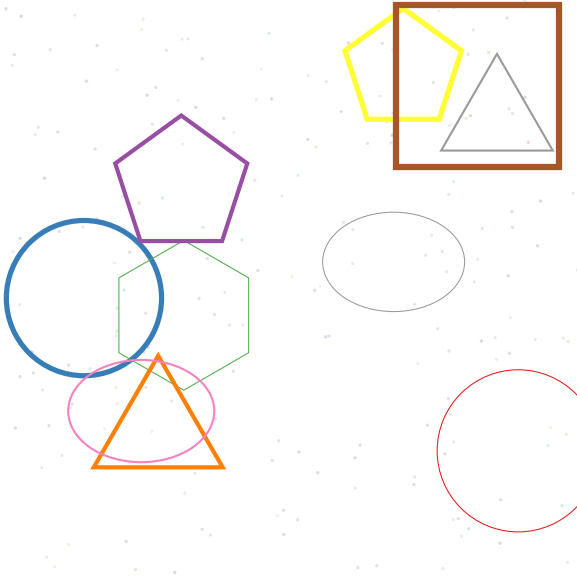[{"shape": "circle", "thickness": 0.5, "radius": 0.7, "center": [0.897, 0.218]}, {"shape": "circle", "thickness": 2.5, "radius": 0.67, "center": [0.145, 0.483]}, {"shape": "hexagon", "thickness": 0.5, "radius": 0.65, "center": [0.318, 0.453]}, {"shape": "pentagon", "thickness": 2, "radius": 0.6, "center": [0.314, 0.679]}, {"shape": "triangle", "thickness": 2, "radius": 0.64, "center": [0.274, 0.254]}, {"shape": "pentagon", "thickness": 2.5, "radius": 0.53, "center": [0.698, 0.878]}, {"shape": "square", "thickness": 3, "radius": 0.7, "center": [0.827, 0.85]}, {"shape": "oval", "thickness": 1, "radius": 0.63, "center": [0.245, 0.287]}, {"shape": "oval", "thickness": 0.5, "radius": 0.61, "center": [0.682, 0.546]}, {"shape": "triangle", "thickness": 1, "radius": 0.56, "center": [0.861, 0.794]}]